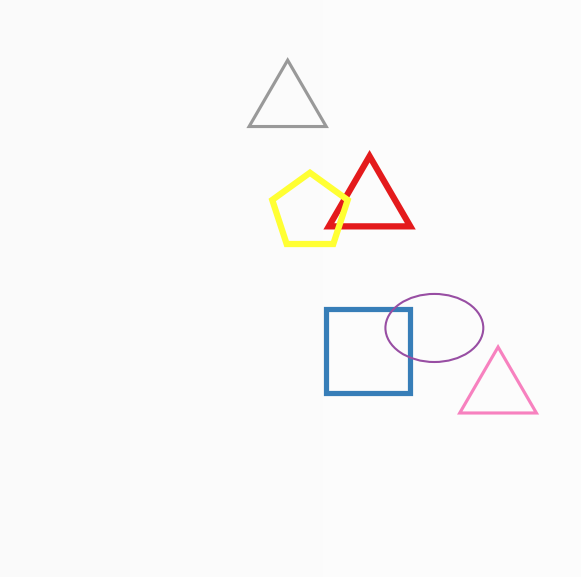[{"shape": "triangle", "thickness": 3, "radius": 0.4, "center": [0.636, 0.648]}, {"shape": "square", "thickness": 2.5, "radius": 0.37, "center": [0.633, 0.391]}, {"shape": "oval", "thickness": 1, "radius": 0.42, "center": [0.747, 0.431]}, {"shape": "pentagon", "thickness": 3, "radius": 0.34, "center": [0.533, 0.632]}, {"shape": "triangle", "thickness": 1.5, "radius": 0.38, "center": [0.857, 0.322]}, {"shape": "triangle", "thickness": 1.5, "radius": 0.38, "center": [0.495, 0.818]}]